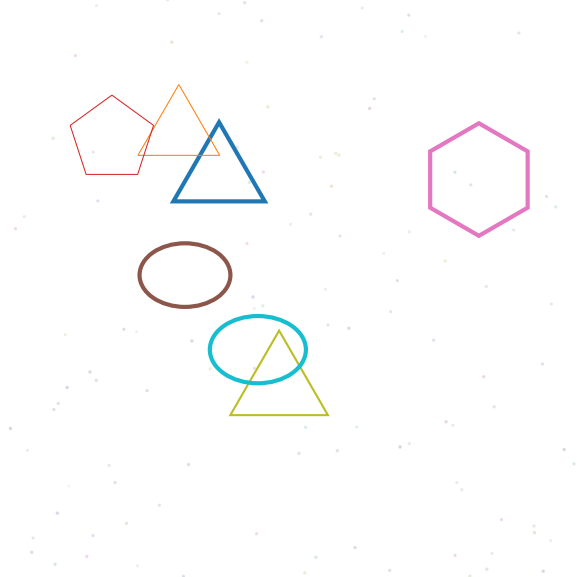[{"shape": "triangle", "thickness": 2, "radius": 0.46, "center": [0.379, 0.696]}, {"shape": "triangle", "thickness": 0.5, "radius": 0.41, "center": [0.31, 0.771]}, {"shape": "pentagon", "thickness": 0.5, "radius": 0.38, "center": [0.194, 0.759]}, {"shape": "oval", "thickness": 2, "radius": 0.39, "center": [0.32, 0.523]}, {"shape": "hexagon", "thickness": 2, "radius": 0.49, "center": [0.829, 0.688]}, {"shape": "triangle", "thickness": 1, "radius": 0.49, "center": [0.483, 0.329]}, {"shape": "oval", "thickness": 2, "radius": 0.42, "center": [0.447, 0.394]}]